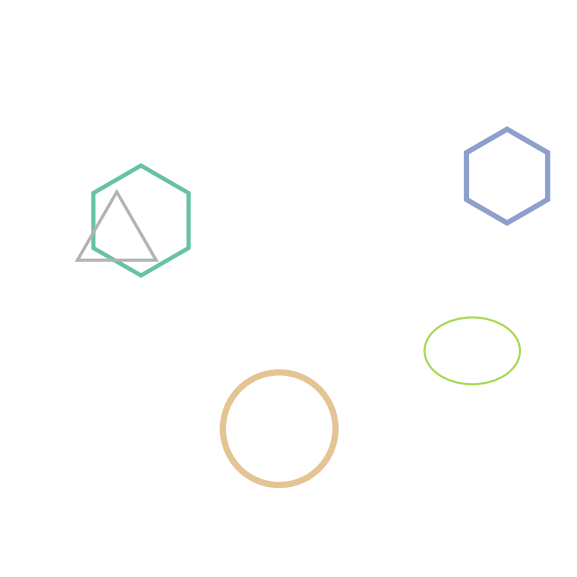[{"shape": "hexagon", "thickness": 2, "radius": 0.48, "center": [0.244, 0.617]}, {"shape": "hexagon", "thickness": 2.5, "radius": 0.41, "center": [0.878, 0.694]}, {"shape": "oval", "thickness": 1, "radius": 0.41, "center": [0.818, 0.392]}, {"shape": "circle", "thickness": 3, "radius": 0.49, "center": [0.483, 0.257]}, {"shape": "triangle", "thickness": 1.5, "radius": 0.39, "center": [0.202, 0.588]}]